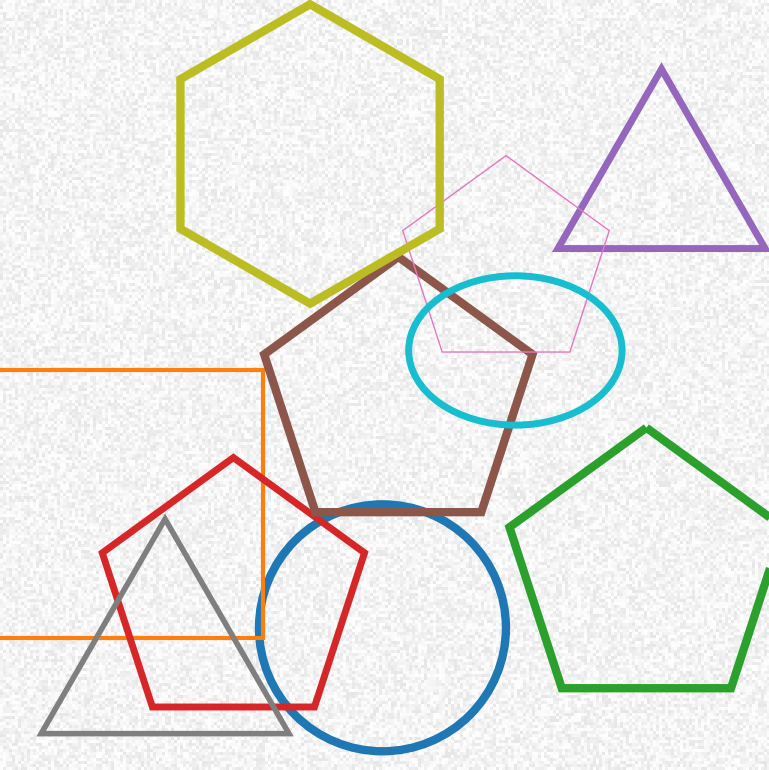[{"shape": "circle", "thickness": 3, "radius": 0.8, "center": [0.497, 0.185]}, {"shape": "square", "thickness": 1.5, "radius": 0.87, "center": [0.167, 0.345]}, {"shape": "pentagon", "thickness": 3, "radius": 0.93, "center": [0.839, 0.257]}, {"shape": "pentagon", "thickness": 2.5, "radius": 0.9, "center": [0.303, 0.227]}, {"shape": "triangle", "thickness": 2.5, "radius": 0.78, "center": [0.859, 0.755]}, {"shape": "pentagon", "thickness": 3, "radius": 0.92, "center": [0.517, 0.483]}, {"shape": "pentagon", "thickness": 0.5, "radius": 0.71, "center": [0.657, 0.657]}, {"shape": "triangle", "thickness": 2, "radius": 0.93, "center": [0.214, 0.14]}, {"shape": "hexagon", "thickness": 3, "radius": 0.97, "center": [0.403, 0.8]}, {"shape": "oval", "thickness": 2.5, "radius": 0.69, "center": [0.669, 0.545]}]